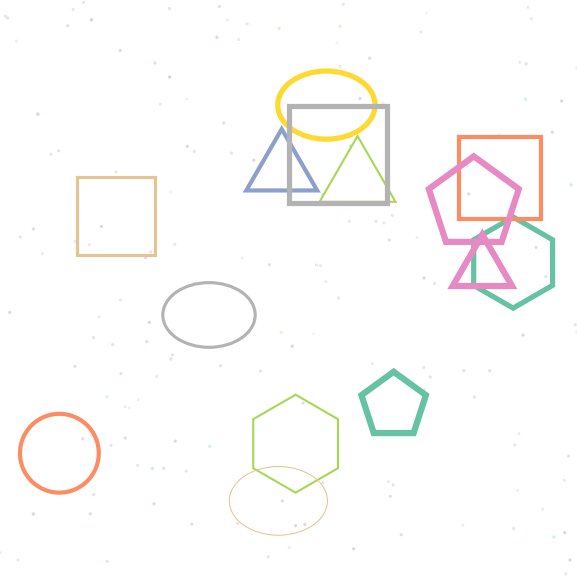[{"shape": "pentagon", "thickness": 3, "radius": 0.29, "center": [0.682, 0.297]}, {"shape": "hexagon", "thickness": 2.5, "radius": 0.39, "center": [0.889, 0.544]}, {"shape": "square", "thickness": 2, "radius": 0.36, "center": [0.866, 0.691]}, {"shape": "circle", "thickness": 2, "radius": 0.34, "center": [0.103, 0.214]}, {"shape": "triangle", "thickness": 2, "radius": 0.35, "center": [0.488, 0.705]}, {"shape": "triangle", "thickness": 3, "radius": 0.3, "center": [0.835, 0.534]}, {"shape": "pentagon", "thickness": 3, "radius": 0.41, "center": [0.82, 0.646]}, {"shape": "triangle", "thickness": 1, "radius": 0.38, "center": [0.619, 0.688]}, {"shape": "hexagon", "thickness": 1, "radius": 0.42, "center": [0.512, 0.231]}, {"shape": "oval", "thickness": 2.5, "radius": 0.42, "center": [0.565, 0.817]}, {"shape": "square", "thickness": 1.5, "radius": 0.34, "center": [0.2, 0.625]}, {"shape": "oval", "thickness": 0.5, "radius": 0.42, "center": [0.482, 0.132]}, {"shape": "oval", "thickness": 1.5, "radius": 0.4, "center": [0.362, 0.454]}, {"shape": "square", "thickness": 2.5, "radius": 0.42, "center": [0.585, 0.731]}]